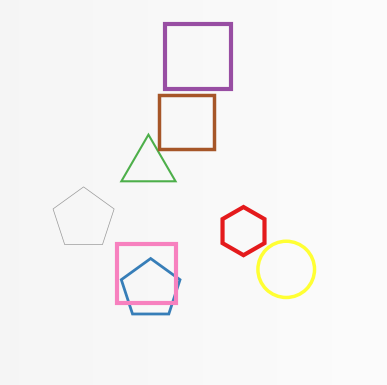[{"shape": "hexagon", "thickness": 3, "radius": 0.31, "center": [0.628, 0.4]}, {"shape": "pentagon", "thickness": 2, "radius": 0.4, "center": [0.389, 0.249]}, {"shape": "triangle", "thickness": 1.5, "radius": 0.4, "center": [0.383, 0.569]}, {"shape": "square", "thickness": 3, "radius": 0.42, "center": [0.511, 0.854]}, {"shape": "circle", "thickness": 2.5, "radius": 0.37, "center": [0.739, 0.3]}, {"shape": "square", "thickness": 2.5, "radius": 0.35, "center": [0.481, 0.683]}, {"shape": "square", "thickness": 3, "radius": 0.38, "center": [0.379, 0.29]}, {"shape": "pentagon", "thickness": 0.5, "radius": 0.41, "center": [0.216, 0.432]}]